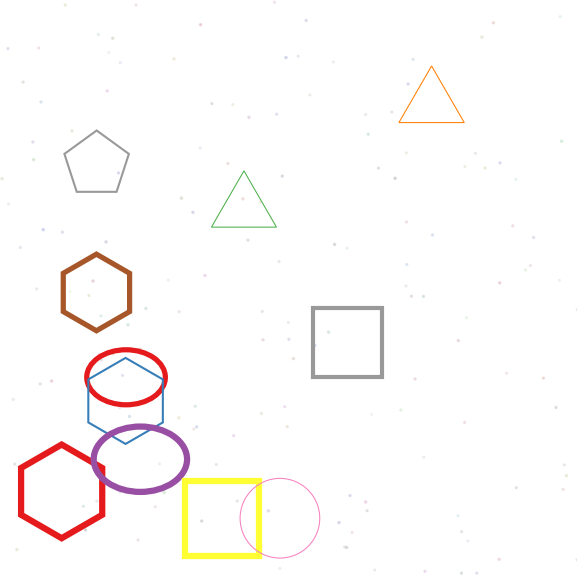[{"shape": "oval", "thickness": 2.5, "radius": 0.34, "center": [0.218, 0.346]}, {"shape": "hexagon", "thickness": 3, "radius": 0.41, "center": [0.107, 0.148]}, {"shape": "hexagon", "thickness": 1, "radius": 0.37, "center": [0.217, 0.305]}, {"shape": "triangle", "thickness": 0.5, "radius": 0.32, "center": [0.422, 0.638]}, {"shape": "oval", "thickness": 3, "radius": 0.4, "center": [0.243, 0.204]}, {"shape": "triangle", "thickness": 0.5, "radius": 0.33, "center": [0.747, 0.82]}, {"shape": "square", "thickness": 3, "radius": 0.32, "center": [0.384, 0.101]}, {"shape": "hexagon", "thickness": 2.5, "radius": 0.33, "center": [0.167, 0.493]}, {"shape": "circle", "thickness": 0.5, "radius": 0.34, "center": [0.485, 0.102]}, {"shape": "square", "thickness": 2, "radius": 0.3, "center": [0.602, 0.406]}, {"shape": "pentagon", "thickness": 1, "radius": 0.29, "center": [0.167, 0.714]}]